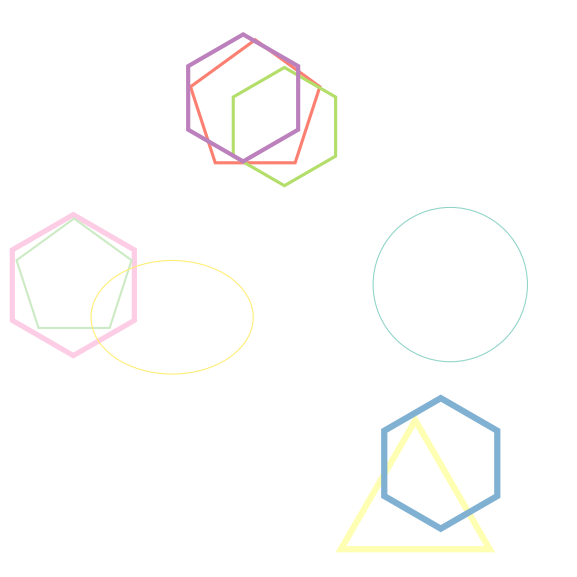[{"shape": "circle", "thickness": 0.5, "radius": 0.67, "center": [0.78, 0.506]}, {"shape": "triangle", "thickness": 3, "radius": 0.74, "center": [0.719, 0.123]}, {"shape": "pentagon", "thickness": 1.5, "radius": 0.59, "center": [0.442, 0.812]}, {"shape": "hexagon", "thickness": 3, "radius": 0.57, "center": [0.763, 0.197]}, {"shape": "hexagon", "thickness": 1.5, "radius": 0.51, "center": [0.493, 0.78]}, {"shape": "hexagon", "thickness": 2.5, "radius": 0.61, "center": [0.127, 0.505]}, {"shape": "hexagon", "thickness": 2, "radius": 0.55, "center": [0.421, 0.83]}, {"shape": "pentagon", "thickness": 1, "radius": 0.52, "center": [0.128, 0.516]}, {"shape": "oval", "thickness": 0.5, "radius": 0.7, "center": [0.298, 0.45]}]